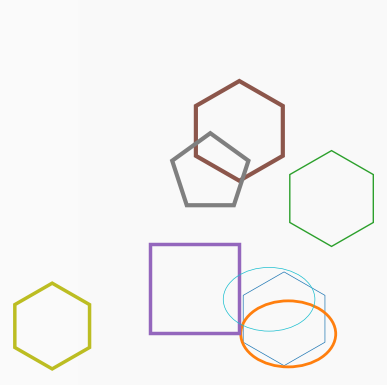[{"shape": "hexagon", "thickness": 0.5, "radius": 0.61, "center": [0.733, 0.172]}, {"shape": "oval", "thickness": 2, "radius": 0.61, "center": [0.744, 0.133]}, {"shape": "hexagon", "thickness": 1, "radius": 0.62, "center": [0.856, 0.484]}, {"shape": "square", "thickness": 2.5, "radius": 0.57, "center": [0.503, 0.251]}, {"shape": "hexagon", "thickness": 3, "radius": 0.65, "center": [0.618, 0.66]}, {"shape": "pentagon", "thickness": 3, "radius": 0.52, "center": [0.543, 0.551]}, {"shape": "hexagon", "thickness": 2.5, "radius": 0.56, "center": [0.135, 0.153]}, {"shape": "oval", "thickness": 0.5, "radius": 0.59, "center": [0.694, 0.223]}]